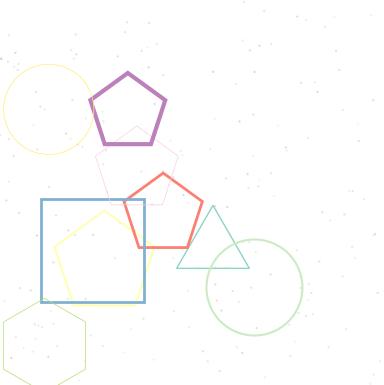[{"shape": "triangle", "thickness": 1, "radius": 0.55, "center": [0.553, 0.357]}, {"shape": "pentagon", "thickness": 1.5, "radius": 0.68, "center": [0.271, 0.317]}, {"shape": "pentagon", "thickness": 2, "radius": 0.53, "center": [0.424, 0.444]}, {"shape": "square", "thickness": 2, "radius": 0.67, "center": [0.24, 0.349]}, {"shape": "hexagon", "thickness": 0.5, "radius": 0.61, "center": [0.116, 0.102]}, {"shape": "pentagon", "thickness": 0.5, "radius": 0.57, "center": [0.355, 0.559]}, {"shape": "pentagon", "thickness": 3, "radius": 0.51, "center": [0.332, 0.708]}, {"shape": "circle", "thickness": 1.5, "radius": 0.62, "center": [0.661, 0.253]}, {"shape": "circle", "thickness": 0.5, "radius": 0.59, "center": [0.127, 0.716]}]